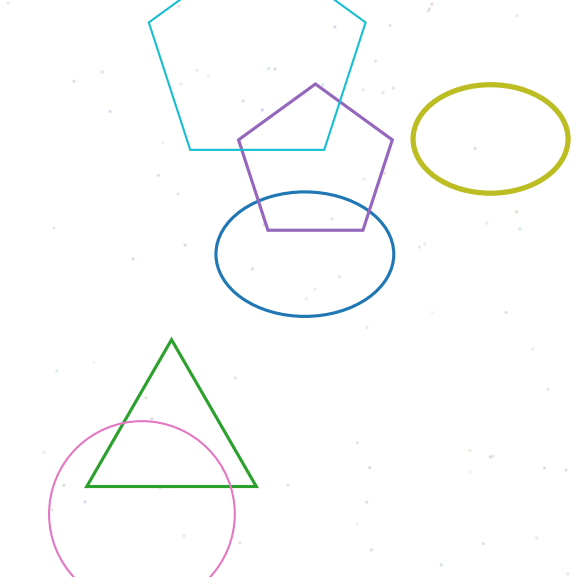[{"shape": "oval", "thickness": 1.5, "radius": 0.77, "center": [0.528, 0.559]}, {"shape": "triangle", "thickness": 1.5, "radius": 0.85, "center": [0.297, 0.241]}, {"shape": "pentagon", "thickness": 1.5, "radius": 0.7, "center": [0.546, 0.714]}, {"shape": "circle", "thickness": 1, "radius": 0.8, "center": [0.246, 0.109]}, {"shape": "oval", "thickness": 2.5, "radius": 0.67, "center": [0.849, 0.759]}, {"shape": "pentagon", "thickness": 1, "radius": 0.99, "center": [0.445, 0.899]}]